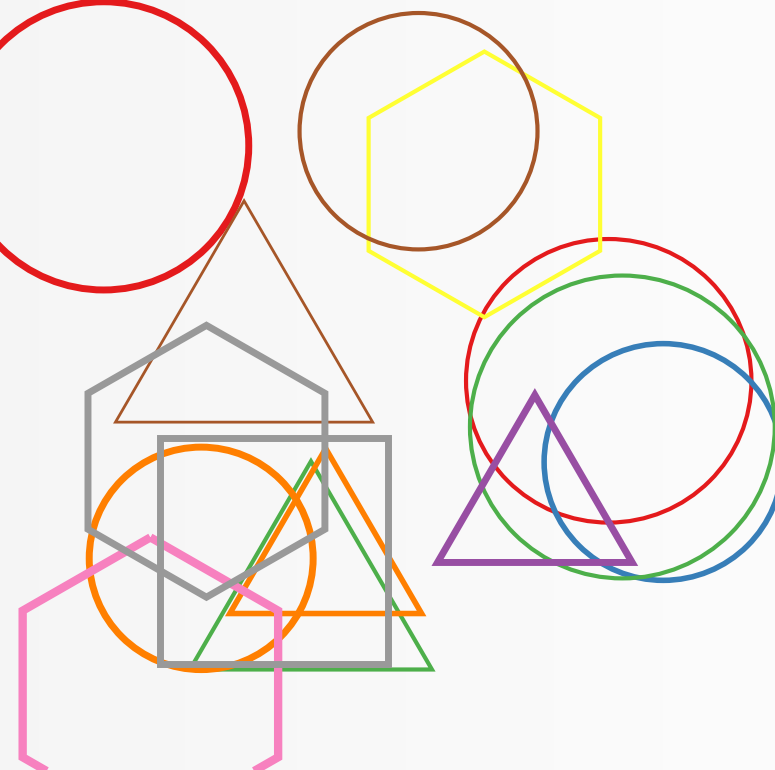[{"shape": "circle", "thickness": 2.5, "radius": 0.94, "center": [0.134, 0.811]}, {"shape": "circle", "thickness": 1.5, "radius": 0.92, "center": [0.785, 0.505]}, {"shape": "circle", "thickness": 2, "radius": 0.77, "center": [0.856, 0.4]}, {"shape": "circle", "thickness": 1.5, "radius": 0.98, "center": [0.803, 0.445]}, {"shape": "triangle", "thickness": 1.5, "radius": 0.9, "center": [0.401, 0.221]}, {"shape": "triangle", "thickness": 2.5, "radius": 0.72, "center": [0.69, 0.342]}, {"shape": "triangle", "thickness": 2, "radius": 0.71, "center": [0.42, 0.275]}, {"shape": "circle", "thickness": 2.5, "radius": 0.72, "center": [0.26, 0.275]}, {"shape": "hexagon", "thickness": 1.5, "radius": 0.86, "center": [0.625, 0.761]}, {"shape": "triangle", "thickness": 1, "radius": 0.96, "center": [0.315, 0.548]}, {"shape": "circle", "thickness": 1.5, "radius": 0.77, "center": [0.54, 0.83]}, {"shape": "hexagon", "thickness": 3, "radius": 0.95, "center": [0.194, 0.112]}, {"shape": "hexagon", "thickness": 2.5, "radius": 0.88, "center": [0.266, 0.401]}, {"shape": "square", "thickness": 2.5, "radius": 0.73, "center": [0.354, 0.284]}]